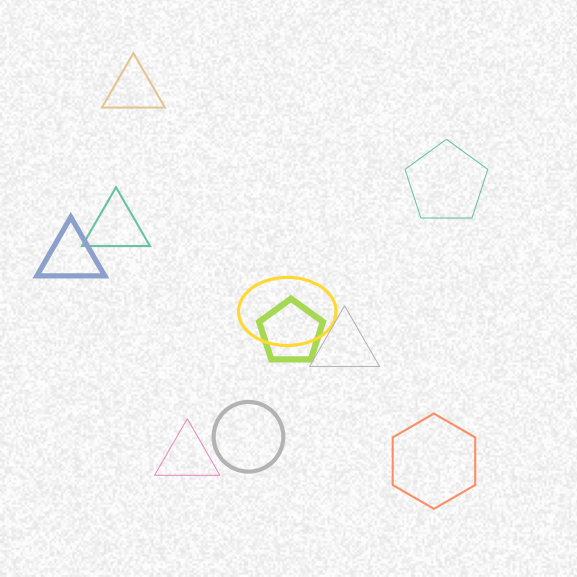[{"shape": "pentagon", "thickness": 0.5, "radius": 0.38, "center": [0.773, 0.683]}, {"shape": "triangle", "thickness": 1, "radius": 0.34, "center": [0.201, 0.607]}, {"shape": "hexagon", "thickness": 1, "radius": 0.41, "center": [0.751, 0.2]}, {"shape": "triangle", "thickness": 2.5, "radius": 0.34, "center": [0.123, 0.555]}, {"shape": "triangle", "thickness": 0.5, "radius": 0.33, "center": [0.324, 0.209]}, {"shape": "pentagon", "thickness": 3, "radius": 0.29, "center": [0.504, 0.424]}, {"shape": "oval", "thickness": 1.5, "radius": 0.42, "center": [0.497, 0.46]}, {"shape": "triangle", "thickness": 1, "radius": 0.31, "center": [0.231, 0.844]}, {"shape": "triangle", "thickness": 0.5, "radius": 0.35, "center": [0.597, 0.4]}, {"shape": "circle", "thickness": 2, "radius": 0.3, "center": [0.43, 0.243]}]